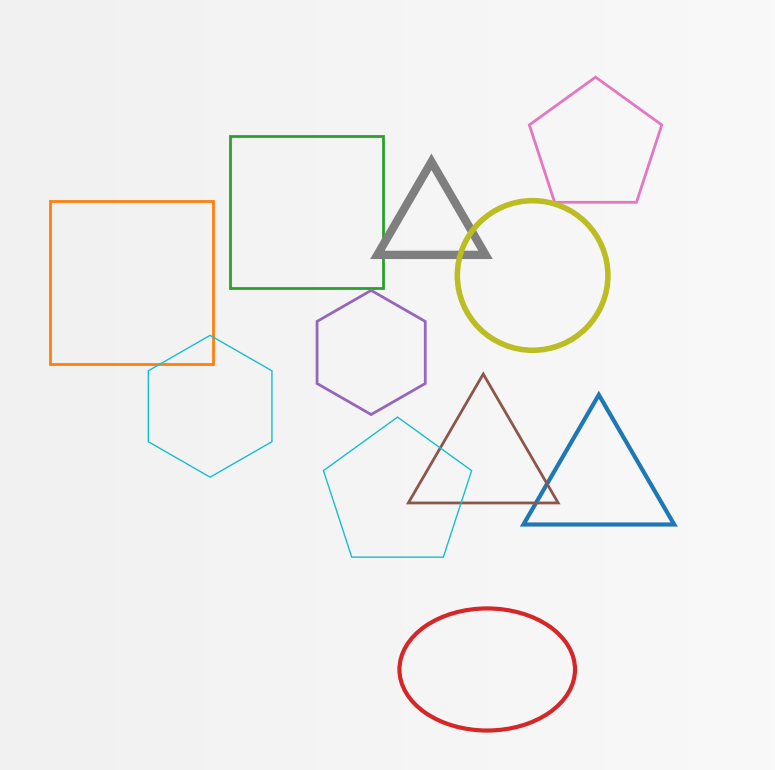[{"shape": "triangle", "thickness": 1.5, "radius": 0.56, "center": [0.773, 0.375]}, {"shape": "square", "thickness": 1, "radius": 0.53, "center": [0.17, 0.633]}, {"shape": "square", "thickness": 1, "radius": 0.49, "center": [0.395, 0.725]}, {"shape": "oval", "thickness": 1.5, "radius": 0.57, "center": [0.629, 0.131]}, {"shape": "hexagon", "thickness": 1, "radius": 0.4, "center": [0.479, 0.542]}, {"shape": "triangle", "thickness": 1, "radius": 0.56, "center": [0.624, 0.403]}, {"shape": "pentagon", "thickness": 1, "radius": 0.45, "center": [0.768, 0.81]}, {"shape": "triangle", "thickness": 3, "radius": 0.4, "center": [0.557, 0.709]}, {"shape": "circle", "thickness": 2, "radius": 0.49, "center": [0.687, 0.642]}, {"shape": "pentagon", "thickness": 0.5, "radius": 0.5, "center": [0.513, 0.358]}, {"shape": "hexagon", "thickness": 0.5, "radius": 0.46, "center": [0.271, 0.472]}]